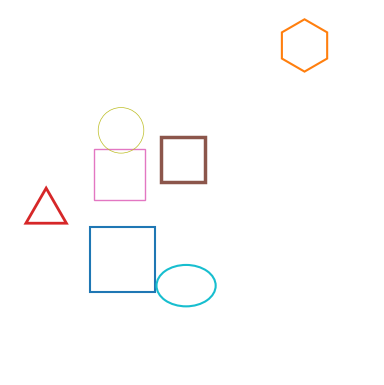[{"shape": "square", "thickness": 1.5, "radius": 0.42, "center": [0.319, 0.325]}, {"shape": "hexagon", "thickness": 1.5, "radius": 0.34, "center": [0.791, 0.882]}, {"shape": "triangle", "thickness": 2, "radius": 0.3, "center": [0.12, 0.451]}, {"shape": "square", "thickness": 2.5, "radius": 0.29, "center": [0.476, 0.587]}, {"shape": "square", "thickness": 1, "radius": 0.33, "center": [0.31, 0.547]}, {"shape": "circle", "thickness": 0.5, "radius": 0.3, "center": [0.314, 0.661]}, {"shape": "oval", "thickness": 1.5, "radius": 0.38, "center": [0.483, 0.258]}]